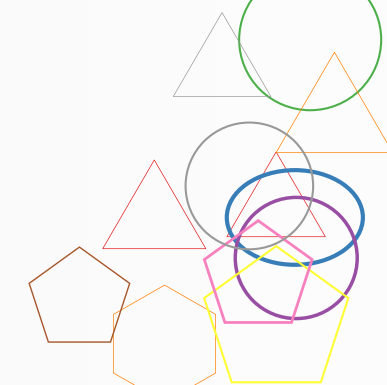[{"shape": "triangle", "thickness": 0.5, "radius": 0.73, "center": [0.712, 0.459]}, {"shape": "triangle", "thickness": 0.5, "radius": 0.77, "center": [0.398, 0.431]}, {"shape": "oval", "thickness": 3, "radius": 0.88, "center": [0.761, 0.435]}, {"shape": "circle", "thickness": 1.5, "radius": 0.92, "center": [0.8, 0.897]}, {"shape": "circle", "thickness": 2.5, "radius": 0.79, "center": [0.765, 0.33]}, {"shape": "triangle", "thickness": 0.5, "radius": 0.87, "center": [0.863, 0.69]}, {"shape": "hexagon", "thickness": 0.5, "radius": 0.76, "center": [0.425, 0.107]}, {"shape": "pentagon", "thickness": 1.5, "radius": 0.98, "center": [0.713, 0.165]}, {"shape": "pentagon", "thickness": 1, "radius": 0.68, "center": [0.205, 0.222]}, {"shape": "pentagon", "thickness": 2, "radius": 0.73, "center": [0.666, 0.281]}, {"shape": "circle", "thickness": 1.5, "radius": 0.82, "center": [0.644, 0.517]}, {"shape": "triangle", "thickness": 0.5, "radius": 0.73, "center": [0.573, 0.822]}]